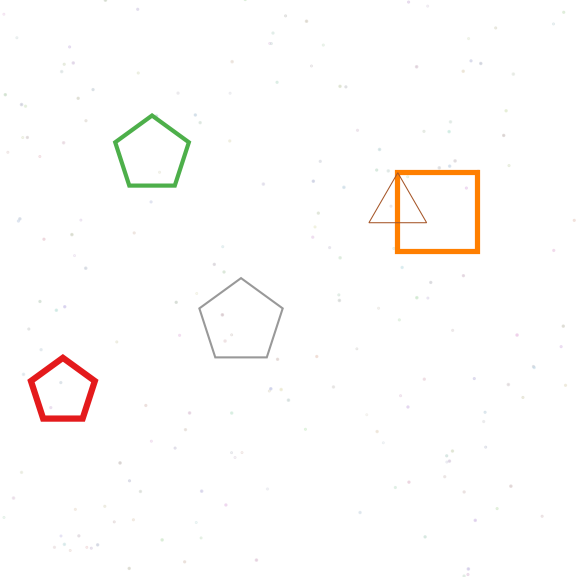[{"shape": "pentagon", "thickness": 3, "radius": 0.29, "center": [0.109, 0.321]}, {"shape": "pentagon", "thickness": 2, "radius": 0.34, "center": [0.263, 0.732]}, {"shape": "square", "thickness": 2.5, "radius": 0.34, "center": [0.757, 0.633]}, {"shape": "triangle", "thickness": 0.5, "radius": 0.29, "center": [0.689, 0.642]}, {"shape": "pentagon", "thickness": 1, "radius": 0.38, "center": [0.417, 0.442]}]